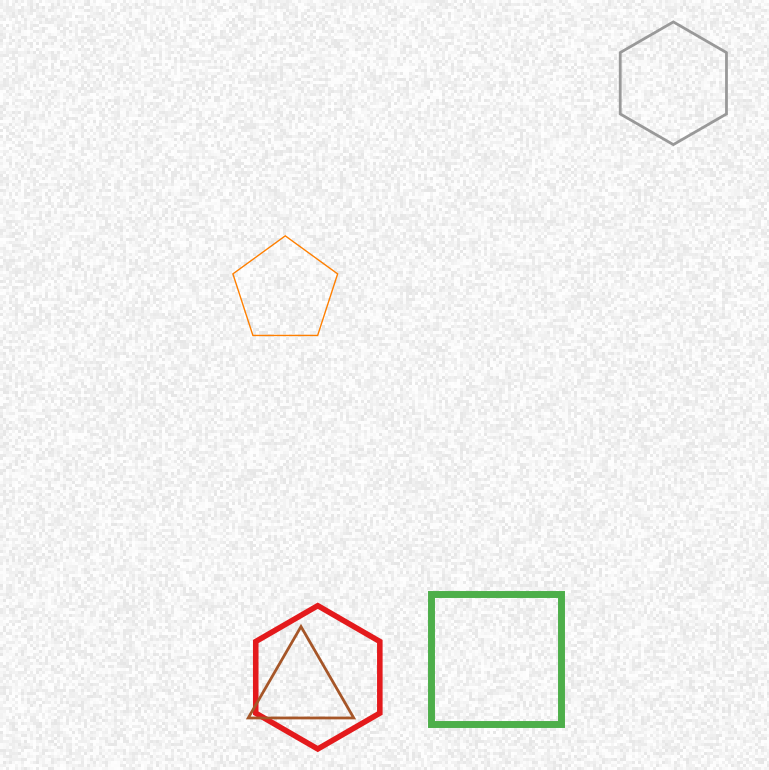[{"shape": "hexagon", "thickness": 2, "radius": 0.47, "center": [0.413, 0.12]}, {"shape": "square", "thickness": 2.5, "radius": 0.42, "center": [0.644, 0.144]}, {"shape": "pentagon", "thickness": 0.5, "radius": 0.36, "center": [0.37, 0.622]}, {"shape": "triangle", "thickness": 1, "radius": 0.4, "center": [0.391, 0.107]}, {"shape": "hexagon", "thickness": 1, "radius": 0.4, "center": [0.874, 0.892]}]